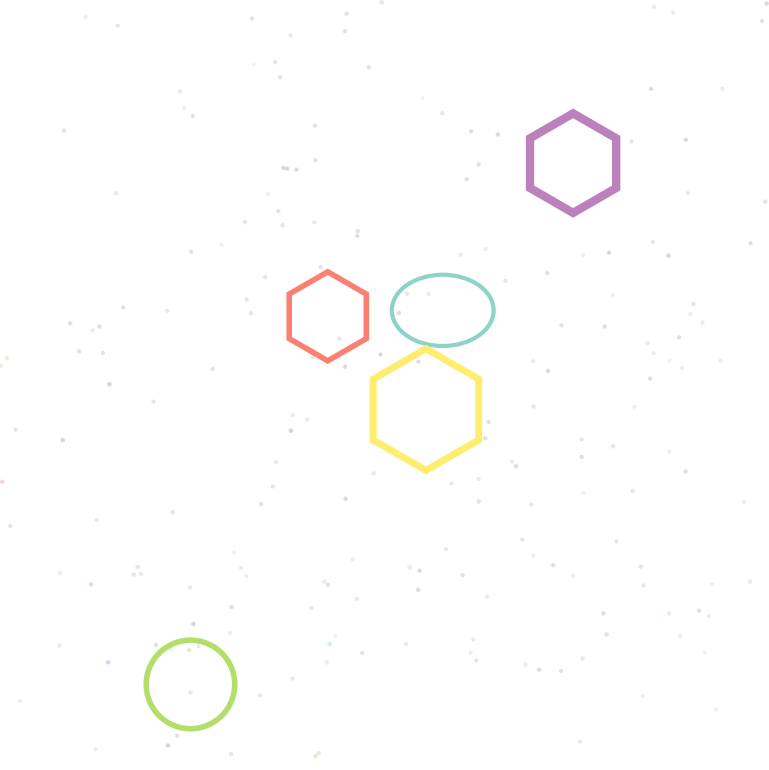[{"shape": "oval", "thickness": 1.5, "radius": 0.33, "center": [0.575, 0.597]}, {"shape": "hexagon", "thickness": 2, "radius": 0.29, "center": [0.426, 0.589]}, {"shape": "circle", "thickness": 2, "radius": 0.29, "center": [0.247, 0.111]}, {"shape": "hexagon", "thickness": 3, "radius": 0.32, "center": [0.744, 0.788]}, {"shape": "hexagon", "thickness": 2.5, "radius": 0.4, "center": [0.553, 0.468]}]